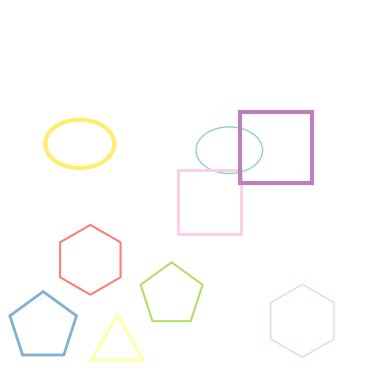[{"shape": "oval", "thickness": 1, "radius": 0.43, "center": [0.596, 0.61]}, {"shape": "triangle", "thickness": 2.5, "radius": 0.39, "center": [0.305, 0.104]}, {"shape": "hexagon", "thickness": 1.5, "radius": 0.45, "center": [0.235, 0.325]}, {"shape": "pentagon", "thickness": 2, "radius": 0.45, "center": [0.112, 0.152]}, {"shape": "pentagon", "thickness": 1.5, "radius": 0.42, "center": [0.446, 0.234]}, {"shape": "square", "thickness": 2, "radius": 0.41, "center": [0.544, 0.475]}, {"shape": "square", "thickness": 3, "radius": 0.46, "center": [0.717, 0.618]}, {"shape": "hexagon", "thickness": 1, "radius": 0.47, "center": [0.785, 0.167]}, {"shape": "oval", "thickness": 3, "radius": 0.45, "center": [0.207, 0.626]}]